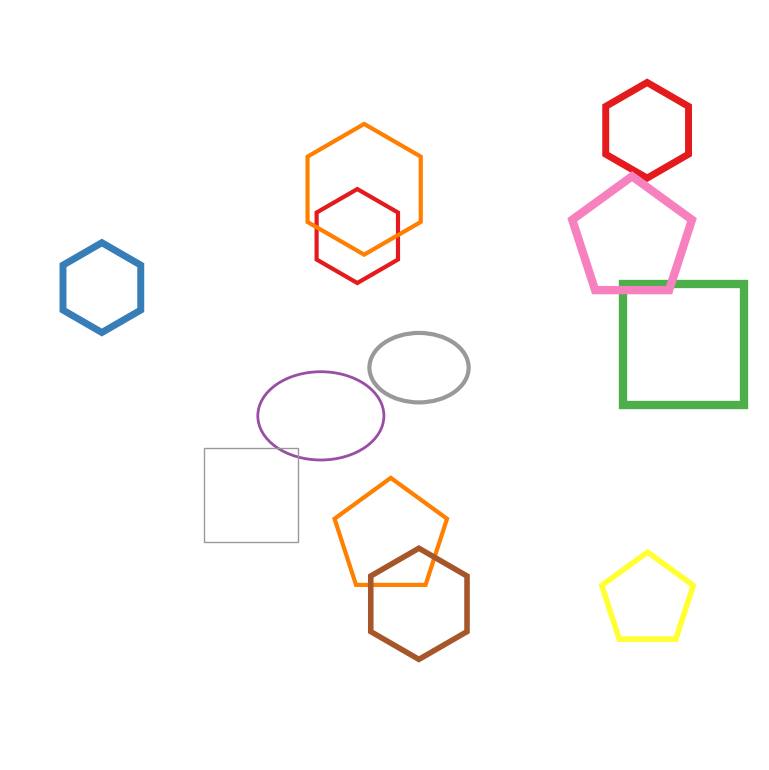[{"shape": "hexagon", "thickness": 2.5, "radius": 0.31, "center": [0.84, 0.831]}, {"shape": "hexagon", "thickness": 1.5, "radius": 0.31, "center": [0.464, 0.693]}, {"shape": "hexagon", "thickness": 2.5, "radius": 0.29, "center": [0.132, 0.626]}, {"shape": "square", "thickness": 3, "radius": 0.39, "center": [0.888, 0.553]}, {"shape": "oval", "thickness": 1, "radius": 0.41, "center": [0.417, 0.46]}, {"shape": "pentagon", "thickness": 1.5, "radius": 0.38, "center": [0.508, 0.303]}, {"shape": "hexagon", "thickness": 1.5, "radius": 0.42, "center": [0.473, 0.754]}, {"shape": "pentagon", "thickness": 2, "radius": 0.31, "center": [0.841, 0.22]}, {"shape": "hexagon", "thickness": 2, "radius": 0.36, "center": [0.544, 0.216]}, {"shape": "pentagon", "thickness": 3, "radius": 0.41, "center": [0.821, 0.689]}, {"shape": "oval", "thickness": 1.5, "radius": 0.32, "center": [0.544, 0.523]}, {"shape": "square", "thickness": 0.5, "radius": 0.3, "center": [0.326, 0.358]}]